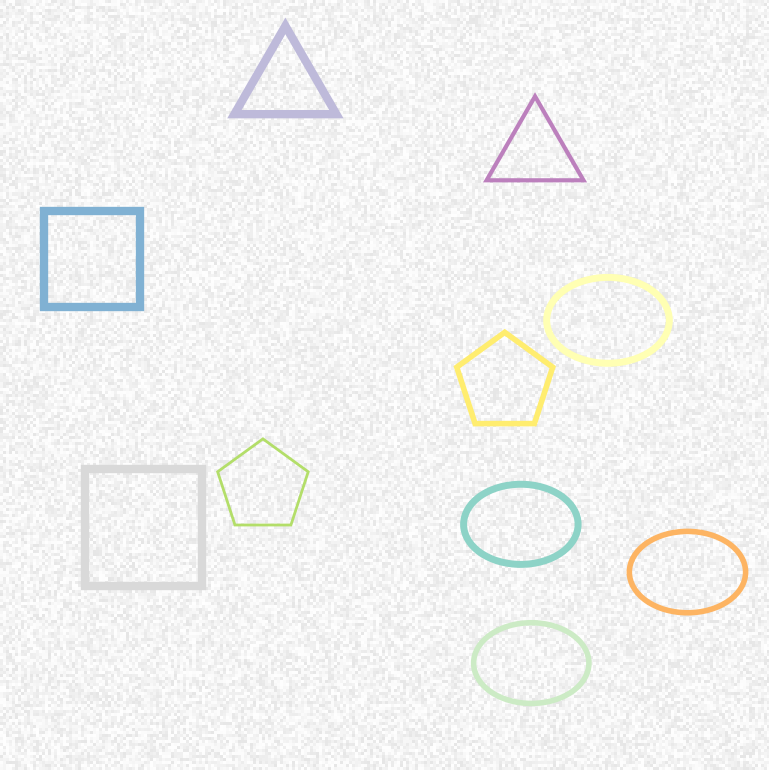[{"shape": "oval", "thickness": 2.5, "radius": 0.37, "center": [0.676, 0.319]}, {"shape": "oval", "thickness": 2.5, "radius": 0.4, "center": [0.79, 0.584]}, {"shape": "triangle", "thickness": 3, "radius": 0.38, "center": [0.371, 0.89]}, {"shape": "square", "thickness": 3, "radius": 0.31, "center": [0.119, 0.663]}, {"shape": "oval", "thickness": 2, "radius": 0.38, "center": [0.893, 0.257]}, {"shape": "pentagon", "thickness": 1, "radius": 0.31, "center": [0.341, 0.368]}, {"shape": "square", "thickness": 3, "radius": 0.38, "center": [0.186, 0.315]}, {"shape": "triangle", "thickness": 1.5, "radius": 0.36, "center": [0.695, 0.802]}, {"shape": "oval", "thickness": 2, "radius": 0.37, "center": [0.69, 0.139]}, {"shape": "pentagon", "thickness": 2, "radius": 0.33, "center": [0.656, 0.503]}]